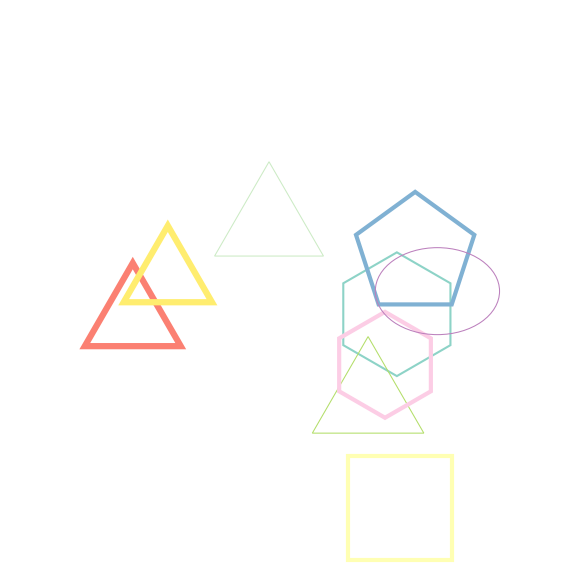[{"shape": "hexagon", "thickness": 1, "radius": 0.54, "center": [0.687, 0.455]}, {"shape": "square", "thickness": 2, "radius": 0.45, "center": [0.692, 0.119]}, {"shape": "triangle", "thickness": 3, "radius": 0.48, "center": [0.23, 0.448]}, {"shape": "pentagon", "thickness": 2, "radius": 0.54, "center": [0.719, 0.559]}, {"shape": "triangle", "thickness": 0.5, "radius": 0.56, "center": [0.637, 0.305]}, {"shape": "hexagon", "thickness": 2, "radius": 0.46, "center": [0.667, 0.367]}, {"shape": "oval", "thickness": 0.5, "radius": 0.54, "center": [0.757, 0.495]}, {"shape": "triangle", "thickness": 0.5, "radius": 0.54, "center": [0.466, 0.61]}, {"shape": "triangle", "thickness": 3, "radius": 0.44, "center": [0.291, 0.52]}]